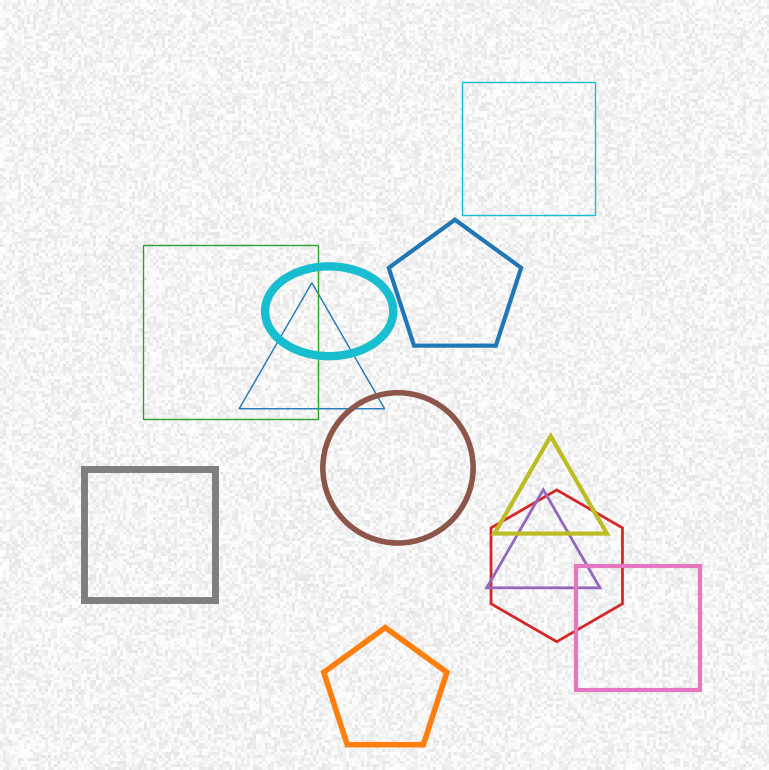[{"shape": "pentagon", "thickness": 1.5, "radius": 0.45, "center": [0.591, 0.624]}, {"shape": "triangle", "thickness": 0.5, "radius": 0.55, "center": [0.405, 0.524]}, {"shape": "pentagon", "thickness": 2, "radius": 0.42, "center": [0.5, 0.101]}, {"shape": "square", "thickness": 0.5, "radius": 0.57, "center": [0.299, 0.569]}, {"shape": "hexagon", "thickness": 1, "radius": 0.49, "center": [0.723, 0.265]}, {"shape": "triangle", "thickness": 1, "radius": 0.42, "center": [0.706, 0.279]}, {"shape": "circle", "thickness": 2, "radius": 0.49, "center": [0.517, 0.392]}, {"shape": "square", "thickness": 1.5, "radius": 0.4, "center": [0.828, 0.184]}, {"shape": "square", "thickness": 2.5, "radius": 0.43, "center": [0.194, 0.306]}, {"shape": "triangle", "thickness": 1.5, "radius": 0.42, "center": [0.715, 0.349]}, {"shape": "oval", "thickness": 3, "radius": 0.42, "center": [0.427, 0.596]}, {"shape": "square", "thickness": 0.5, "radius": 0.43, "center": [0.686, 0.807]}]